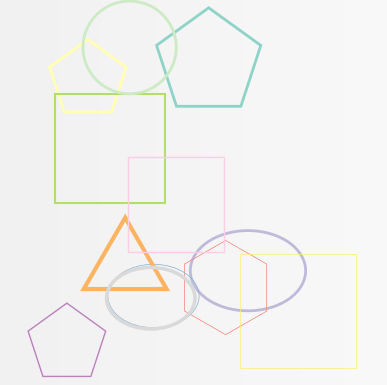[{"shape": "pentagon", "thickness": 2, "radius": 0.71, "center": [0.539, 0.838]}, {"shape": "pentagon", "thickness": 2, "radius": 0.52, "center": [0.227, 0.793]}, {"shape": "oval", "thickness": 2, "radius": 0.74, "center": [0.64, 0.297]}, {"shape": "hexagon", "thickness": 0.5, "radius": 0.61, "center": [0.582, 0.253]}, {"shape": "oval", "thickness": 0.5, "radius": 0.59, "center": [0.396, 0.231]}, {"shape": "triangle", "thickness": 3, "radius": 0.62, "center": [0.323, 0.311]}, {"shape": "square", "thickness": 1.5, "radius": 0.71, "center": [0.284, 0.614]}, {"shape": "square", "thickness": 1, "radius": 0.62, "center": [0.455, 0.469]}, {"shape": "oval", "thickness": 2.5, "radius": 0.57, "center": [0.389, 0.226]}, {"shape": "pentagon", "thickness": 1, "radius": 0.53, "center": [0.173, 0.107]}, {"shape": "circle", "thickness": 2, "radius": 0.6, "center": [0.334, 0.877]}, {"shape": "square", "thickness": 0.5, "radius": 0.75, "center": [0.769, 0.192]}]